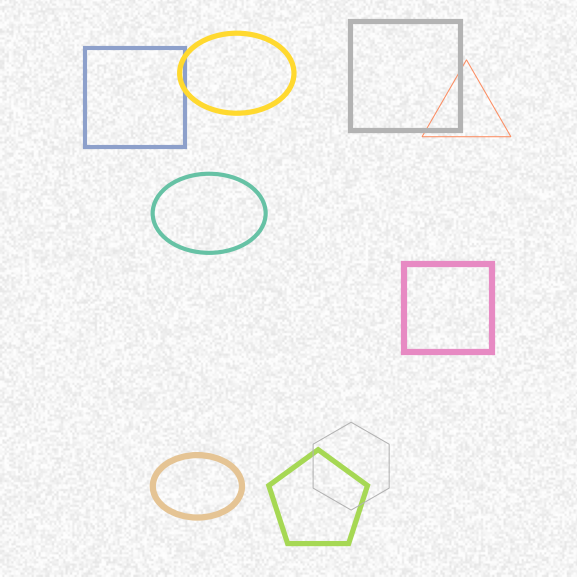[{"shape": "oval", "thickness": 2, "radius": 0.49, "center": [0.362, 0.63]}, {"shape": "triangle", "thickness": 0.5, "radius": 0.44, "center": [0.808, 0.807]}, {"shape": "square", "thickness": 2, "radius": 0.43, "center": [0.234, 0.83]}, {"shape": "square", "thickness": 3, "radius": 0.38, "center": [0.776, 0.466]}, {"shape": "pentagon", "thickness": 2.5, "radius": 0.45, "center": [0.551, 0.131]}, {"shape": "oval", "thickness": 2.5, "radius": 0.49, "center": [0.41, 0.872]}, {"shape": "oval", "thickness": 3, "radius": 0.39, "center": [0.342, 0.157]}, {"shape": "hexagon", "thickness": 0.5, "radius": 0.38, "center": [0.608, 0.192]}, {"shape": "square", "thickness": 2.5, "radius": 0.47, "center": [0.701, 0.869]}]